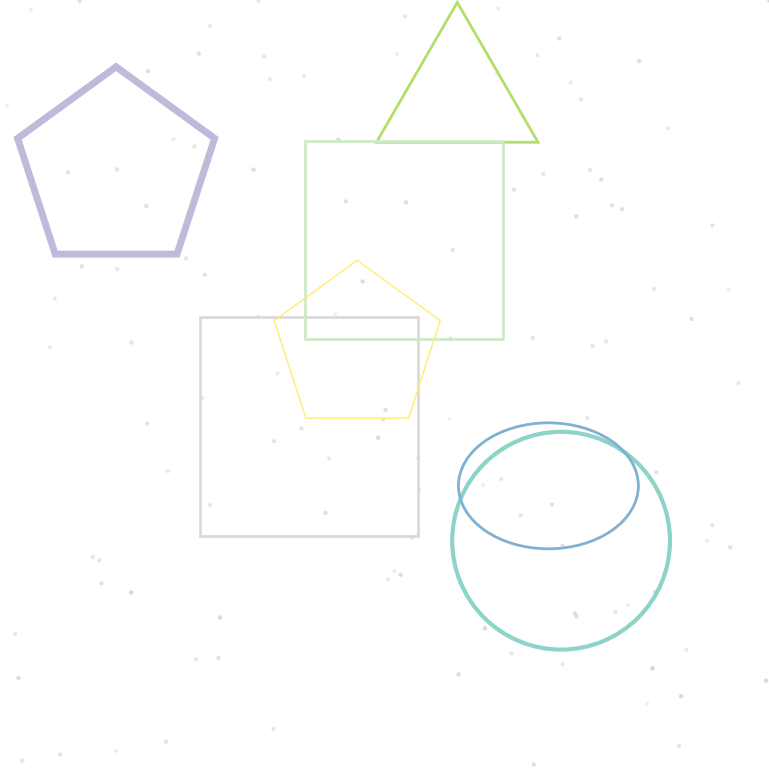[{"shape": "circle", "thickness": 1.5, "radius": 0.71, "center": [0.729, 0.298]}, {"shape": "pentagon", "thickness": 2.5, "radius": 0.67, "center": [0.151, 0.779]}, {"shape": "oval", "thickness": 1, "radius": 0.58, "center": [0.712, 0.369]}, {"shape": "triangle", "thickness": 1, "radius": 0.61, "center": [0.594, 0.876]}, {"shape": "square", "thickness": 1, "radius": 0.71, "center": [0.401, 0.446]}, {"shape": "square", "thickness": 1, "radius": 0.64, "center": [0.524, 0.688]}, {"shape": "pentagon", "thickness": 0.5, "radius": 0.57, "center": [0.464, 0.549]}]